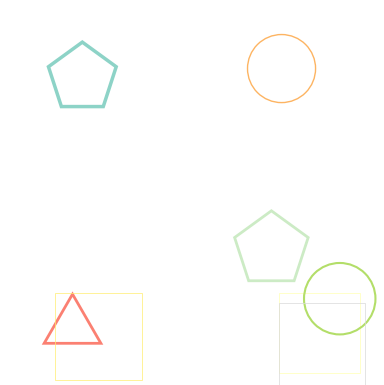[{"shape": "pentagon", "thickness": 2.5, "radius": 0.46, "center": [0.214, 0.798]}, {"shape": "square", "thickness": 0.5, "radius": 0.52, "center": [0.83, 0.135]}, {"shape": "triangle", "thickness": 2, "radius": 0.43, "center": [0.188, 0.151]}, {"shape": "circle", "thickness": 1, "radius": 0.44, "center": [0.731, 0.822]}, {"shape": "circle", "thickness": 1.5, "radius": 0.46, "center": [0.882, 0.224]}, {"shape": "square", "thickness": 0.5, "radius": 0.56, "center": [0.836, 0.101]}, {"shape": "pentagon", "thickness": 2, "radius": 0.5, "center": [0.705, 0.352]}, {"shape": "square", "thickness": 0.5, "radius": 0.57, "center": [0.256, 0.126]}]